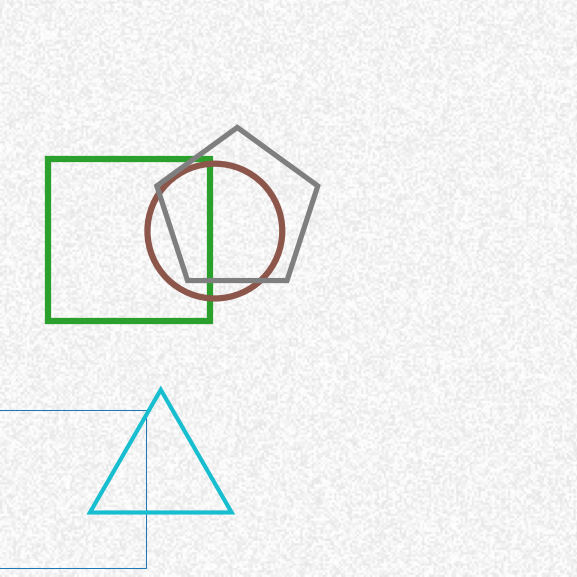[{"shape": "square", "thickness": 0.5, "radius": 0.69, "center": [0.115, 0.152]}, {"shape": "square", "thickness": 3, "radius": 0.7, "center": [0.223, 0.584]}, {"shape": "circle", "thickness": 3, "radius": 0.58, "center": [0.372, 0.599]}, {"shape": "pentagon", "thickness": 2.5, "radius": 0.73, "center": [0.411, 0.632]}, {"shape": "triangle", "thickness": 2, "radius": 0.71, "center": [0.278, 0.183]}]